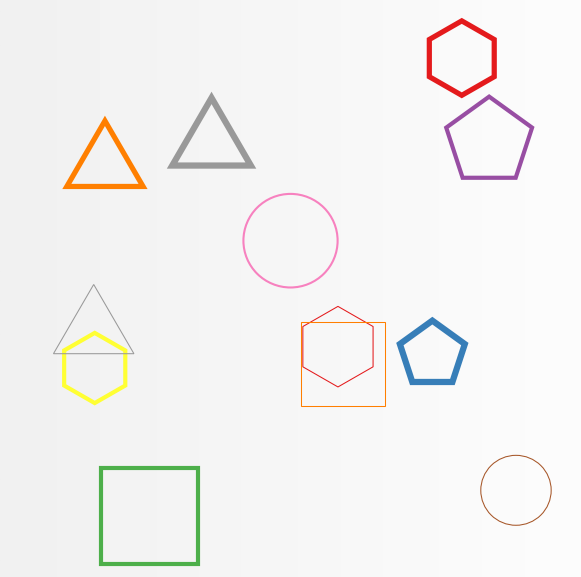[{"shape": "hexagon", "thickness": 2.5, "radius": 0.32, "center": [0.794, 0.899]}, {"shape": "hexagon", "thickness": 0.5, "radius": 0.35, "center": [0.581, 0.399]}, {"shape": "pentagon", "thickness": 3, "radius": 0.29, "center": [0.744, 0.385]}, {"shape": "square", "thickness": 2, "radius": 0.41, "center": [0.257, 0.106]}, {"shape": "pentagon", "thickness": 2, "radius": 0.39, "center": [0.842, 0.754]}, {"shape": "square", "thickness": 0.5, "radius": 0.36, "center": [0.59, 0.369]}, {"shape": "triangle", "thickness": 2.5, "radius": 0.38, "center": [0.181, 0.714]}, {"shape": "hexagon", "thickness": 2, "radius": 0.3, "center": [0.163, 0.362]}, {"shape": "circle", "thickness": 0.5, "radius": 0.3, "center": [0.888, 0.15]}, {"shape": "circle", "thickness": 1, "radius": 0.41, "center": [0.5, 0.582]}, {"shape": "triangle", "thickness": 0.5, "radius": 0.4, "center": [0.161, 0.427]}, {"shape": "triangle", "thickness": 3, "radius": 0.39, "center": [0.364, 0.752]}]